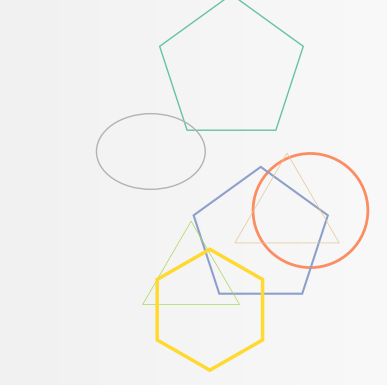[{"shape": "pentagon", "thickness": 1, "radius": 0.97, "center": [0.597, 0.819]}, {"shape": "circle", "thickness": 2, "radius": 0.74, "center": [0.801, 0.453]}, {"shape": "pentagon", "thickness": 1.5, "radius": 0.91, "center": [0.673, 0.384]}, {"shape": "triangle", "thickness": 0.5, "radius": 0.72, "center": [0.493, 0.281]}, {"shape": "hexagon", "thickness": 2.5, "radius": 0.79, "center": [0.542, 0.196]}, {"shape": "triangle", "thickness": 0.5, "radius": 0.78, "center": [0.741, 0.447]}, {"shape": "oval", "thickness": 1, "radius": 0.7, "center": [0.389, 0.607]}]